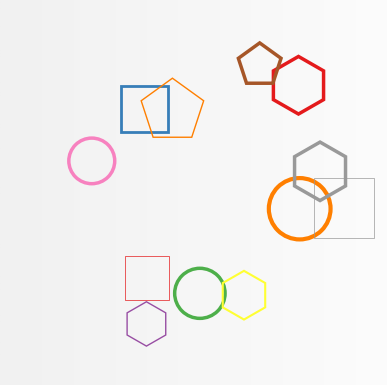[{"shape": "square", "thickness": 0.5, "radius": 0.29, "center": [0.379, 0.278]}, {"shape": "hexagon", "thickness": 2.5, "radius": 0.37, "center": [0.77, 0.779]}, {"shape": "square", "thickness": 2, "radius": 0.3, "center": [0.373, 0.717]}, {"shape": "circle", "thickness": 2.5, "radius": 0.33, "center": [0.516, 0.238]}, {"shape": "hexagon", "thickness": 1, "radius": 0.29, "center": [0.378, 0.159]}, {"shape": "pentagon", "thickness": 1, "radius": 0.42, "center": [0.445, 0.712]}, {"shape": "circle", "thickness": 3, "radius": 0.4, "center": [0.773, 0.458]}, {"shape": "hexagon", "thickness": 1.5, "radius": 0.32, "center": [0.63, 0.233]}, {"shape": "pentagon", "thickness": 2.5, "radius": 0.29, "center": [0.67, 0.831]}, {"shape": "circle", "thickness": 2.5, "radius": 0.3, "center": [0.237, 0.582]}, {"shape": "hexagon", "thickness": 2.5, "radius": 0.38, "center": [0.826, 0.555]}, {"shape": "square", "thickness": 0.5, "radius": 0.39, "center": [0.889, 0.459]}]